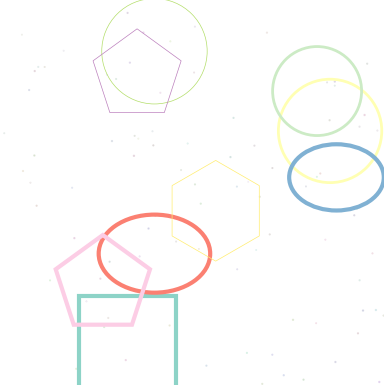[{"shape": "square", "thickness": 3, "radius": 0.63, "center": [0.332, 0.105]}, {"shape": "circle", "thickness": 2, "radius": 0.67, "center": [0.857, 0.66]}, {"shape": "oval", "thickness": 3, "radius": 0.72, "center": [0.401, 0.341]}, {"shape": "oval", "thickness": 3, "radius": 0.61, "center": [0.874, 0.539]}, {"shape": "circle", "thickness": 0.5, "radius": 0.68, "center": [0.401, 0.867]}, {"shape": "pentagon", "thickness": 3, "radius": 0.64, "center": [0.267, 0.261]}, {"shape": "pentagon", "thickness": 0.5, "radius": 0.6, "center": [0.356, 0.805]}, {"shape": "circle", "thickness": 2, "radius": 0.58, "center": [0.824, 0.764]}, {"shape": "hexagon", "thickness": 0.5, "radius": 0.65, "center": [0.56, 0.453]}]